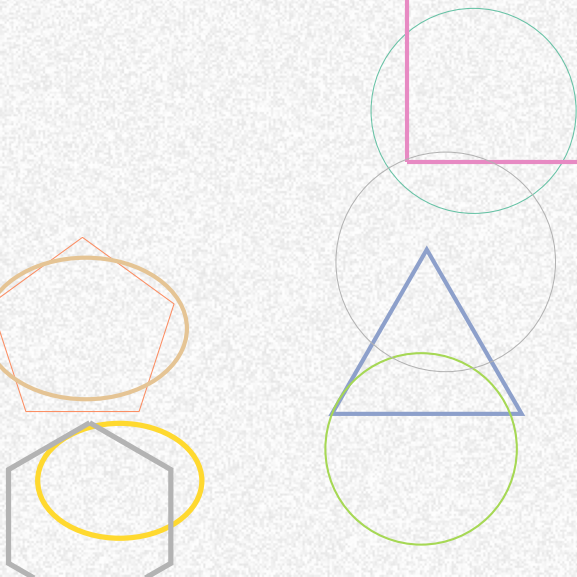[{"shape": "circle", "thickness": 0.5, "radius": 0.89, "center": [0.82, 0.807]}, {"shape": "pentagon", "thickness": 0.5, "radius": 0.83, "center": [0.143, 0.421]}, {"shape": "triangle", "thickness": 2, "radius": 0.95, "center": [0.739, 0.377]}, {"shape": "square", "thickness": 2, "radius": 0.82, "center": [0.868, 0.883]}, {"shape": "circle", "thickness": 1, "radius": 0.83, "center": [0.729, 0.222]}, {"shape": "oval", "thickness": 2.5, "radius": 0.71, "center": [0.207, 0.167]}, {"shape": "oval", "thickness": 2, "radius": 0.88, "center": [0.149, 0.43]}, {"shape": "circle", "thickness": 0.5, "radius": 0.95, "center": [0.772, 0.546]}, {"shape": "hexagon", "thickness": 2.5, "radius": 0.81, "center": [0.155, 0.105]}]